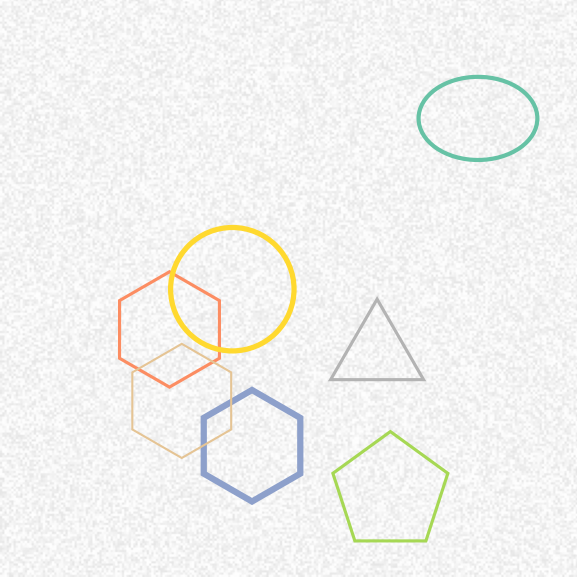[{"shape": "oval", "thickness": 2, "radius": 0.51, "center": [0.828, 0.794]}, {"shape": "hexagon", "thickness": 1.5, "radius": 0.5, "center": [0.293, 0.429]}, {"shape": "hexagon", "thickness": 3, "radius": 0.48, "center": [0.436, 0.227]}, {"shape": "pentagon", "thickness": 1.5, "radius": 0.52, "center": [0.676, 0.147]}, {"shape": "circle", "thickness": 2.5, "radius": 0.53, "center": [0.402, 0.498]}, {"shape": "hexagon", "thickness": 1, "radius": 0.49, "center": [0.315, 0.305]}, {"shape": "triangle", "thickness": 1.5, "radius": 0.46, "center": [0.653, 0.388]}]